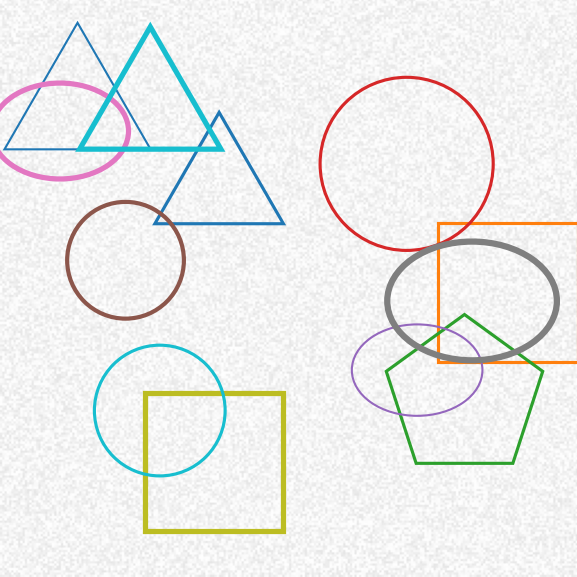[{"shape": "triangle", "thickness": 1.5, "radius": 0.64, "center": [0.379, 0.676]}, {"shape": "triangle", "thickness": 1, "radius": 0.73, "center": [0.134, 0.814]}, {"shape": "square", "thickness": 1.5, "radius": 0.6, "center": [0.88, 0.493]}, {"shape": "pentagon", "thickness": 1.5, "radius": 0.71, "center": [0.804, 0.312]}, {"shape": "circle", "thickness": 1.5, "radius": 0.75, "center": [0.704, 0.715]}, {"shape": "oval", "thickness": 1, "radius": 0.57, "center": [0.722, 0.358]}, {"shape": "circle", "thickness": 2, "radius": 0.51, "center": [0.217, 0.548]}, {"shape": "oval", "thickness": 2.5, "radius": 0.59, "center": [0.104, 0.772]}, {"shape": "oval", "thickness": 3, "radius": 0.73, "center": [0.817, 0.478]}, {"shape": "square", "thickness": 2.5, "radius": 0.6, "center": [0.371, 0.2]}, {"shape": "circle", "thickness": 1.5, "radius": 0.57, "center": [0.277, 0.288]}, {"shape": "triangle", "thickness": 2.5, "radius": 0.71, "center": [0.26, 0.811]}]